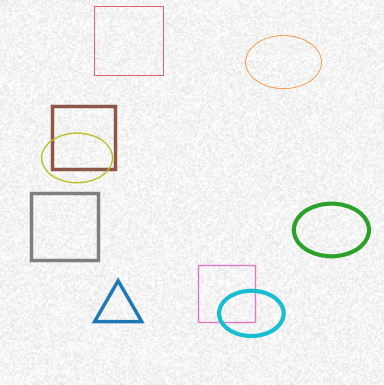[{"shape": "triangle", "thickness": 2.5, "radius": 0.35, "center": [0.307, 0.2]}, {"shape": "oval", "thickness": 0.5, "radius": 0.49, "center": [0.737, 0.839]}, {"shape": "oval", "thickness": 3, "radius": 0.49, "center": [0.861, 0.403]}, {"shape": "square", "thickness": 0.5, "radius": 0.45, "center": [0.334, 0.895]}, {"shape": "square", "thickness": 2.5, "radius": 0.41, "center": [0.217, 0.642]}, {"shape": "square", "thickness": 1, "radius": 0.37, "center": [0.589, 0.237]}, {"shape": "square", "thickness": 2.5, "radius": 0.43, "center": [0.167, 0.411]}, {"shape": "oval", "thickness": 1, "radius": 0.46, "center": [0.2, 0.59]}, {"shape": "oval", "thickness": 3, "radius": 0.42, "center": [0.653, 0.186]}]